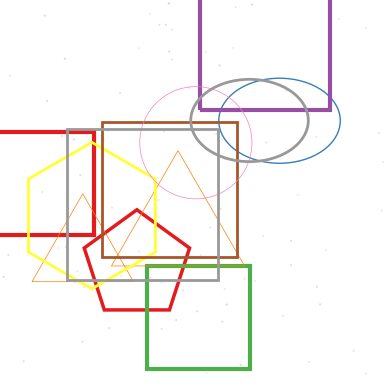[{"shape": "square", "thickness": 3, "radius": 0.67, "center": [0.111, 0.524]}, {"shape": "pentagon", "thickness": 2.5, "radius": 0.72, "center": [0.356, 0.311]}, {"shape": "oval", "thickness": 1, "radius": 0.79, "center": [0.726, 0.686]}, {"shape": "square", "thickness": 3, "radius": 0.67, "center": [0.516, 0.176]}, {"shape": "square", "thickness": 3, "radius": 0.85, "center": [0.688, 0.883]}, {"shape": "triangle", "thickness": 0.5, "radius": 0.76, "center": [0.215, 0.345]}, {"shape": "triangle", "thickness": 0.5, "radius": 1.0, "center": [0.462, 0.409]}, {"shape": "hexagon", "thickness": 2, "radius": 0.95, "center": [0.239, 0.44]}, {"shape": "square", "thickness": 2, "radius": 0.87, "center": [0.441, 0.507]}, {"shape": "circle", "thickness": 0.5, "radius": 0.73, "center": [0.509, 0.629]}, {"shape": "square", "thickness": 2, "radius": 0.98, "center": [0.369, 0.469]}, {"shape": "oval", "thickness": 2, "radius": 0.76, "center": [0.648, 0.687]}]